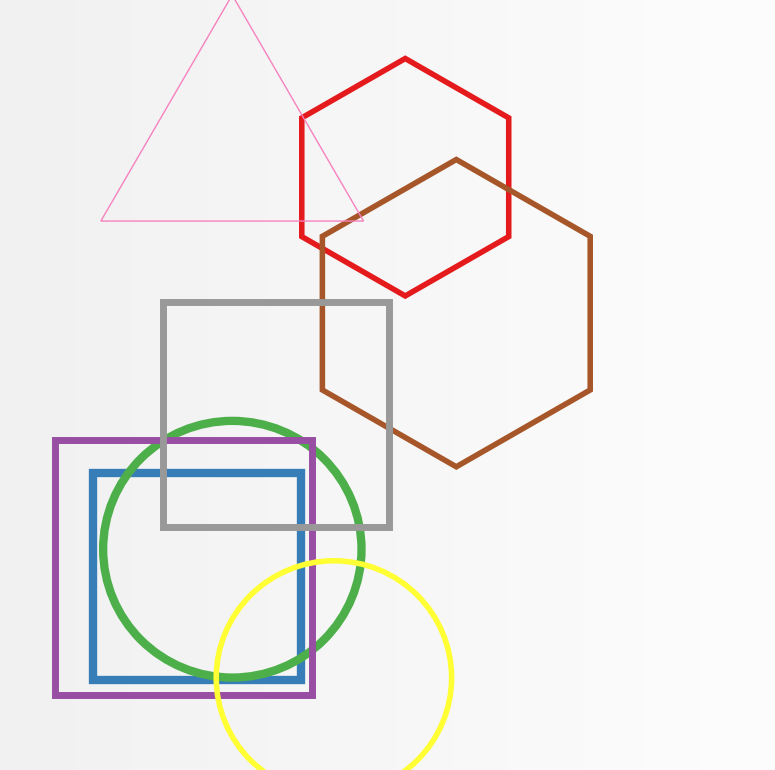[{"shape": "hexagon", "thickness": 2, "radius": 0.77, "center": [0.523, 0.77]}, {"shape": "square", "thickness": 3, "radius": 0.67, "center": [0.254, 0.252]}, {"shape": "circle", "thickness": 3, "radius": 0.83, "center": [0.3, 0.287]}, {"shape": "square", "thickness": 2.5, "radius": 0.83, "center": [0.237, 0.263]}, {"shape": "circle", "thickness": 2, "radius": 0.76, "center": [0.431, 0.12]}, {"shape": "hexagon", "thickness": 2, "radius": 1.0, "center": [0.589, 0.593]}, {"shape": "triangle", "thickness": 0.5, "radius": 0.98, "center": [0.3, 0.811]}, {"shape": "square", "thickness": 2.5, "radius": 0.73, "center": [0.356, 0.461]}]